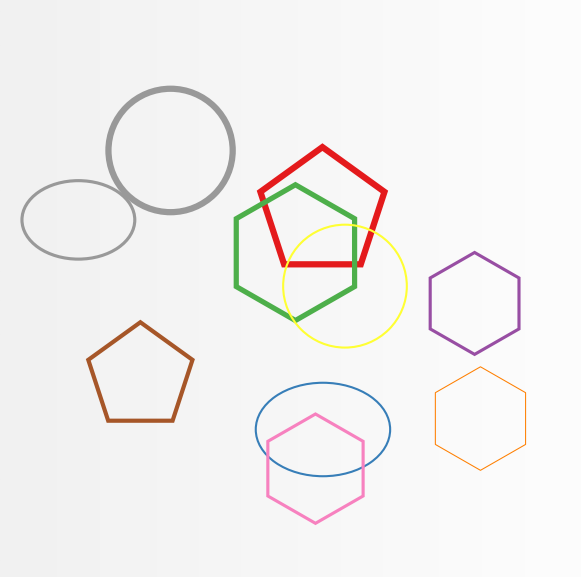[{"shape": "pentagon", "thickness": 3, "radius": 0.56, "center": [0.555, 0.632]}, {"shape": "oval", "thickness": 1, "radius": 0.58, "center": [0.556, 0.255]}, {"shape": "hexagon", "thickness": 2.5, "radius": 0.59, "center": [0.508, 0.562]}, {"shape": "hexagon", "thickness": 1.5, "radius": 0.44, "center": [0.817, 0.474]}, {"shape": "hexagon", "thickness": 0.5, "radius": 0.45, "center": [0.827, 0.274]}, {"shape": "circle", "thickness": 1, "radius": 0.53, "center": [0.594, 0.504]}, {"shape": "pentagon", "thickness": 2, "radius": 0.47, "center": [0.242, 0.347]}, {"shape": "hexagon", "thickness": 1.5, "radius": 0.47, "center": [0.543, 0.188]}, {"shape": "oval", "thickness": 1.5, "radius": 0.49, "center": [0.135, 0.618]}, {"shape": "circle", "thickness": 3, "radius": 0.53, "center": [0.293, 0.739]}]